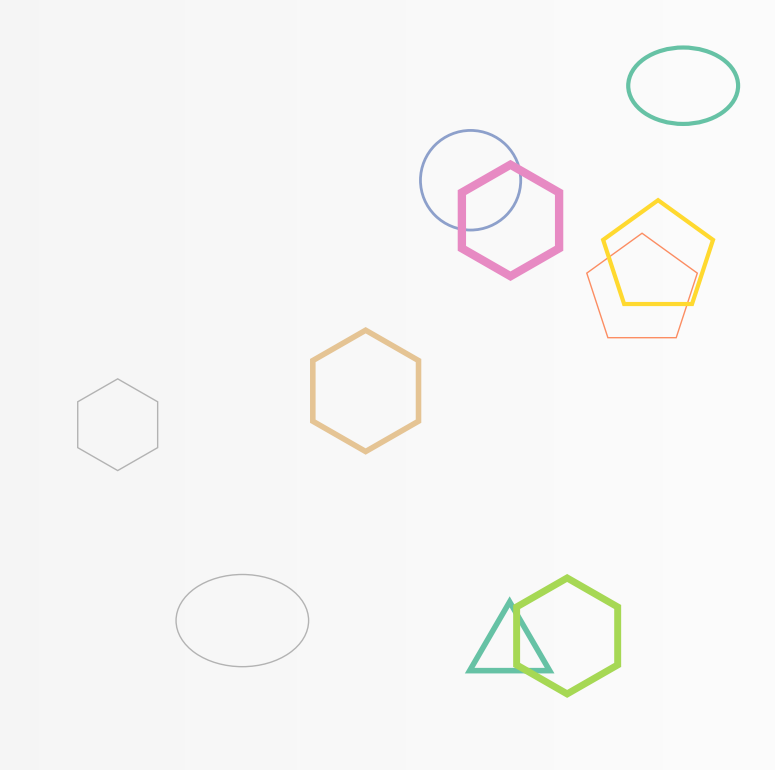[{"shape": "triangle", "thickness": 2, "radius": 0.3, "center": [0.658, 0.159]}, {"shape": "oval", "thickness": 1.5, "radius": 0.35, "center": [0.882, 0.889]}, {"shape": "pentagon", "thickness": 0.5, "radius": 0.37, "center": [0.828, 0.622]}, {"shape": "circle", "thickness": 1, "radius": 0.32, "center": [0.607, 0.766]}, {"shape": "hexagon", "thickness": 3, "radius": 0.36, "center": [0.659, 0.714]}, {"shape": "hexagon", "thickness": 2.5, "radius": 0.38, "center": [0.732, 0.174]}, {"shape": "pentagon", "thickness": 1.5, "radius": 0.37, "center": [0.849, 0.665]}, {"shape": "hexagon", "thickness": 2, "radius": 0.39, "center": [0.472, 0.492]}, {"shape": "oval", "thickness": 0.5, "radius": 0.43, "center": [0.313, 0.194]}, {"shape": "hexagon", "thickness": 0.5, "radius": 0.3, "center": [0.152, 0.448]}]